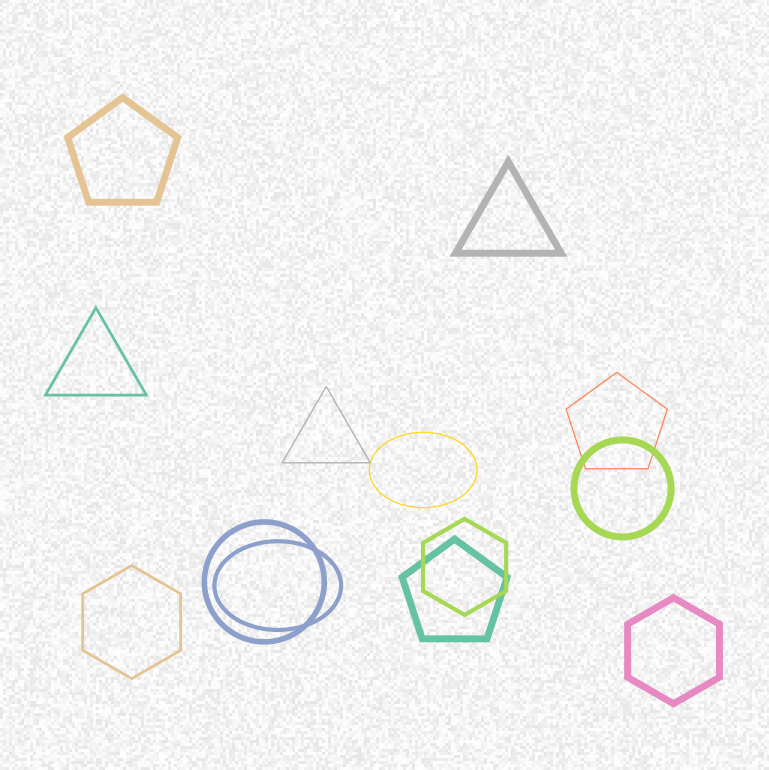[{"shape": "triangle", "thickness": 1, "radius": 0.38, "center": [0.125, 0.525]}, {"shape": "pentagon", "thickness": 2.5, "radius": 0.36, "center": [0.59, 0.228]}, {"shape": "pentagon", "thickness": 0.5, "radius": 0.35, "center": [0.801, 0.447]}, {"shape": "oval", "thickness": 1.5, "radius": 0.41, "center": [0.361, 0.239]}, {"shape": "circle", "thickness": 2, "radius": 0.39, "center": [0.343, 0.244]}, {"shape": "hexagon", "thickness": 2.5, "radius": 0.34, "center": [0.875, 0.155]}, {"shape": "circle", "thickness": 2.5, "radius": 0.32, "center": [0.808, 0.366]}, {"shape": "hexagon", "thickness": 1.5, "radius": 0.31, "center": [0.603, 0.264]}, {"shape": "oval", "thickness": 0.5, "radius": 0.35, "center": [0.55, 0.39]}, {"shape": "hexagon", "thickness": 1, "radius": 0.37, "center": [0.171, 0.192]}, {"shape": "pentagon", "thickness": 2.5, "radius": 0.38, "center": [0.159, 0.798]}, {"shape": "triangle", "thickness": 2.5, "radius": 0.4, "center": [0.66, 0.711]}, {"shape": "triangle", "thickness": 0.5, "radius": 0.33, "center": [0.424, 0.432]}]